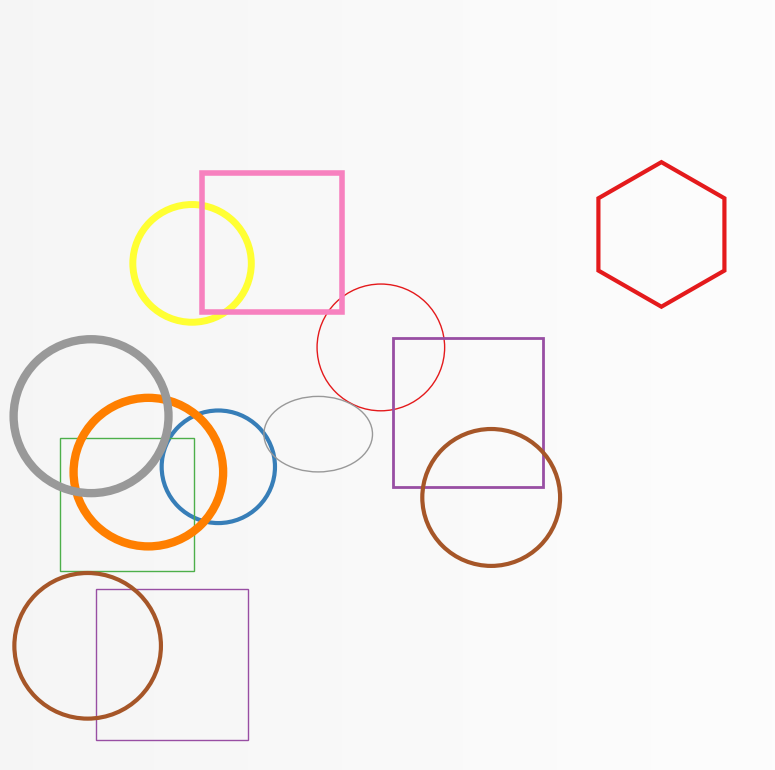[{"shape": "hexagon", "thickness": 1.5, "radius": 0.47, "center": [0.853, 0.696]}, {"shape": "circle", "thickness": 0.5, "radius": 0.41, "center": [0.491, 0.549]}, {"shape": "circle", "thickness": 1.5, "radius": 0.37, "center": [0.282, 0.394]}, {"shape": "square", "thickness": 0.5, "radius": 0.43, "center": [0.164, 0.344]}, {"shape": "square", "thickness": 1, "radius": 0.49, "center": [0.604, 0.465]}, {"shape": "square", "thickness": 0.5, "radius": 0.49, "center": [0.222, 0.137]}, {"shape": "circle", "thickness": 3, "radius": 0.48, "center": [0.191, 0.387]}, {"shape": "circle", "thickness": 2.5, "radius": 0.38, "center": [0.248, 0.658]}, {"shape": "circle", "thickness": 1.5, "radius": 0.44, "center": [0.634, 0.354]}, {"shape": "circle", "thickness": 1.5, "radius": 0.47, "center": [0.113, 0.161]}, {"shape": "square", "thickness": 2, "radius": 0.45, "center": [0.351, 0.686]}, {"shape": "oval", "thickness": 0.5, "radius": 0.35, "center": [0.411, 0.436]}, {"shape": "circle", "thickness": 3, "radius": 0.5, "center": [0.118, 0.46]}]